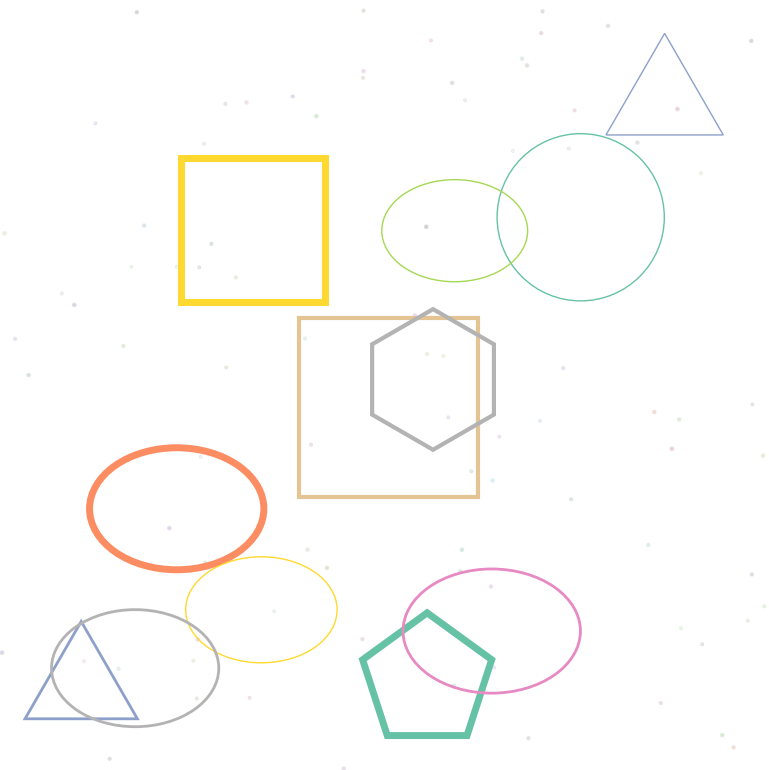[{"shape": "pentagon", "thickness": 2.5, "radius": 0.44, "center": [0.555, 0.116]}, {"shape": "circle", "thickness": 0.5, "radius": 0.54, "center": [0.754, 0.718]}, {"shape": "oval", "thickness": 2.5, "radius": 0.57, "center": [0.229, 0.339]}, {"shape": "triangle", "thickness": 0.5, "radius": 0.44, "center": [0.863, 0.869]}, {"shape": "triangle", "thickness": 1, "radius": 0.42, "center": [0.105, 0.109]}, {"shape": "oval", "thickness": 1, "radius": 0.58, "center": [0.639, 0.18]}, {"shape": "oval", "thickness": 0.5, "radius": 0.47, "center": [0.591, 0.7]}, {"shape": "square", "thickness": 2.5, "radius": 0.47, "center": [0.328, 0.701]}, {"shape": "oval", "thickness": 0.5, "radius": 0.49, "center": [0.339, 0.208]}, {"shape": "square", "thickness": 1.5, "radius": 0.58, "center": [0.505, 0.47]}, {"shape": "oval", "thickness": 1, "radius": 0.54, "center": [0.176, 0.132]}, {"shape": "hexagon", "thickness": 1.5, "radius": 0.46, "center": [0.562, 0.507]}]